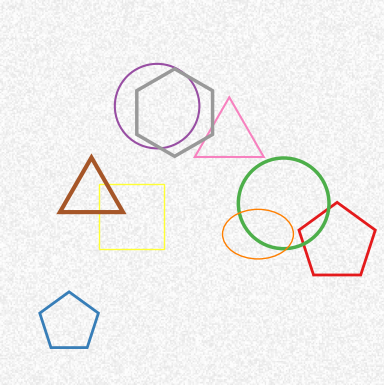[{"shape": "pentagon", "thickness": 2, "radius": 0.52, "center": [0.876, 0.37]}, {"shape": "pentagon", "thickness": 2, "radius": 0.4, "center": [0.179, 0.162]}, {"shape": "circle", "thickness": 2.5, "radius": 0.59, "center": [0.737, 0.472]}, {"shape": "circle", "thickness": 1.5, "radius": 0.55, "center": [0.408, 0.724]}, {"shape": "oval", "thickness": 1, "radius": 0.46, "center": [0.67, 0.392]}, {"shape": "square", "thickness": 1, "radius": 0.42, "center": [0.341, 0.438]}, {"shape": "triangle", "thickness": 3, "radius": 0.47, "center": [0.238, 0.496]}, {"shape": "triangle", "thickness": 1.5, "radius": 0.52, "center": [0.596, 0.644]}, {"shape": "hexagon", "thickness": 2.5, "radius": 0.57, "center": [0.454, 0.708]}]